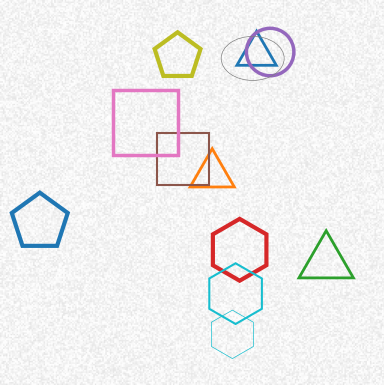[{"shape": "pentagon", "thickness": 3, "radius": 0.38, "center": [0.103, 0.423]}, {"shape": "triangle", "thickness": 2, "radius": 0.3, "center": [0.666, 0.86]}, {"shape": "triangle", "thickness": 2, "radius": 0.33, "center": [0.551, 0.548]}, {"shape": "triangle", "thickness": 2, "radius": 0.41, "center": [0.847, 0.319]}, {"shape": "hexagon", "thickness": 3, "radius": 0.4, "center": [0.622, 0.351]}, {"shape": "circle", "thickness": 2.5, "radius": 0.31, "center": [0.702, 0.865]}, {"shape": "square", "thickness": 1.5, "radius": 0.33, "center": [0.475, 0.587]}, {"shape": "square", "thickness": 2.5, "radius": 0.42, "center": [0.379, 0.682]}, {"shape": "oval", "thickness": 0.5, "radius": 0.41, "center": [0.656, 0.848]}, {"shape": "pentagon", "thickness": 3, "radius": 0.31, "center": [0.461, 0.853]}, {"shape": "hexagon", "thickness": 0.5, "radius": 0.31, "center": [0.604, 0.132]}, {"shape": "hexagon", "thickness": 1.5, "radius": 0.39, "center": [0.612, 0.237]}]